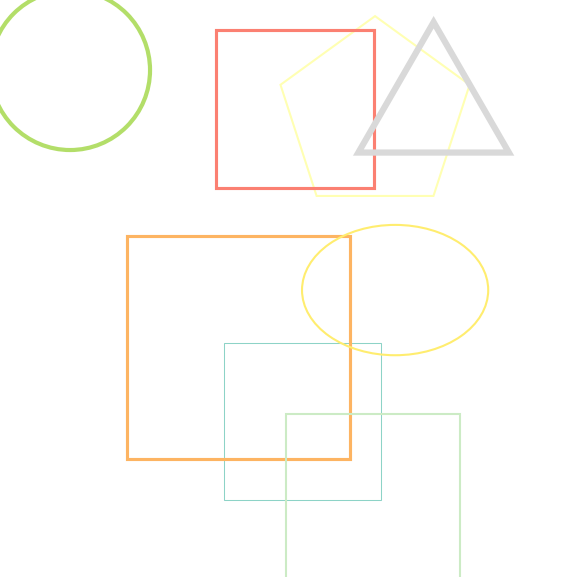[{"shape": "square", "thickness": 0.5, "radius": 0.68, "center": [0.523, 0.269]}, {"shape": "pentagon", "thickness": 1, "radius": 0.86, "center": [0.649, 0.799]}, {"shape": "square", "thickness": 1.5, "radius": 0.68, "center": [0.51, 0.811]}, {"shape": "square", "thickness": 1.5, "radius": 0.97, "center": [0.413, 0.398]}, {"shape": "circle", "thickness": 2, "radius": 0.69, "center": [0.121, 0.878]}, {"shape": "triangle", "thickness": 3, "radius": 0.75, "center": [0.751, 0.81]}, {"shape": "square", "thickness": 1, "radius": 0.75, "center": [0.646, 0.132]}, {"shape": "oval", "thickness": 1, "radius": 0.81, "center": [0.684, 0.497]}]